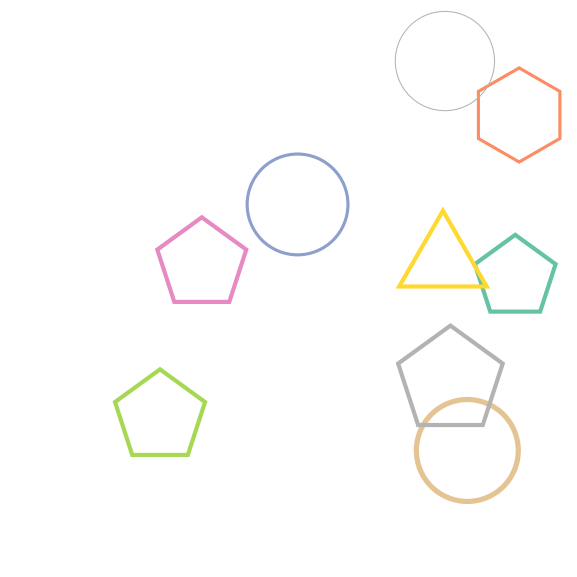[{"shape": "pentagon", "thickness": 2, "radius": 0.37, "center": [0.892, 0.519]}, {"shape": "hexagon", "thickness": 1.5, "radius": 0.41, "center": [0.899, 0.8]}, {"shape": "circle", "thickness": 1.5, "radius": 0.44, "center": [0.515, 0.645]}, {"shape": "pentagon", "thickness": 2, "radius": 0.4, "center": [0.349, 0.542]}, {"shape": "pentagon", "thickness": 2, "radius": 0.41, "center": [0.277, 0.278]}, {"shape": "triangle", "thickness": 2, "radius": 0.44, "center": [0.767, 0.547]}, {"shape": "circle", "thickness": 2.5, "radius": 0.44, "center": [0.809, 0.219]}, {"shape": "pentagon", "thickness": 2, "radius": 0.48, "center": [0.78, 0.34]}, {"shape": "circle", "thickness": 0.5, "radius": 0.43, "center": [0.77, 0.893]}]